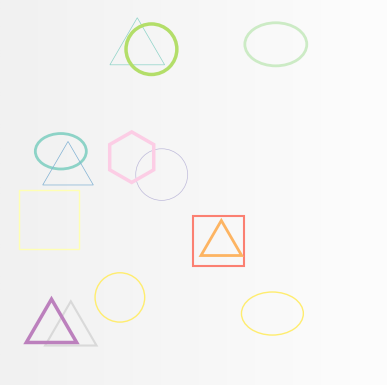[{"shape": "triangle", "thickness": 0.5, "radius": 0.41, "center": [0.354, 0.872]}, {"shape": "oval", "thickness": 2, "radius": 0.33, "center": [0.157, 0.607]}, {"shape": "square", "thickness": 1, "radius": 0.39, "center": [0.127, 0.43]}, {"shape": "circle", "thickness": 0.5, "radius": 0.34, "center": [0.417, 0.547]}, {"shape": "square", "thickness": 1.5, "radius": 0.33, "center": [0.564, 0.374]}, {"shape": "triangle", "thickness": 0.5, "radius": 0.38, "center": [0.176, 0.557]}, {"shape": "triangle", "thickness": 2, "radius": 0.3, "center": [0.571, 0.367]}, {"shape": "circle", "thickness": 2.5, "radius": 0.33, "center": [0.391, 0.872]}, {"shape": "hexagon", "thickness": 2.5, "radius": 0.33, "center": [0.34, 0.592]}, {"shape": "triangle", "thickness": 1.5, "radius": 0.38, "center": [0.183, 0.141]}, {"shape": "triangle", "thickness": 2.5, "radius": 0.38, "center": [0.133, 0.148]}, {"shape": "oval", "thickness": 2, "radius": 0.4, "center": [0.712, 0.885]}, {"shape": "circle", "thickness": 1, "radius": 0.32, "center": [0.309, 0.227]}, {"shape": "oval", "thickness": 1, "radius": 0.4, "center": [0.703, 0.186]}]